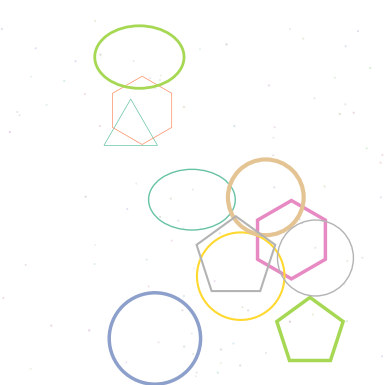[{"shape": "oval", "thickness": 1, "radius": 0.56, "center": [0.499, 0.481]}, {"shape": "triangle", "thickness": 0.5, "radius": 0.4, "center": [0.34, 0.663]}, {"shape": "hexagon", "thickness": 0.5, "radius": 0.44, "center": [0.369, 0.713]}, {"shape": "circle", "thickness": 2.5, "radius": 0.59, "center": [0.402, 0.121]}, {"shape": "hexagon", "thickness": 2.5, "radius": 0.51, "center": [0.757, 0.377]}, {"shape": "oval", "thickness": 2, "radius": 0.58, "center": [0.362, 0.852]}, {"shape": "pentagon", "thickness": 2.5, "radius": 0.45, "center": [0.805, 0.137]}, {"shape": "circle", "thickness": 1.5, "radius": 0.57, "center": [0.625, 0.283]}, {"shape": "circle", "thickness": 3, "radius": 0.49, "center": [0.69, 0.487]}, {"shape": "circle", "thickness": 1, "radius": 0.49, "center": [0.819, 0.33]}, {"shape": "pentagon", "thickness": 1.5, "radius": 0.54, "center": [0.613, 0.331]}]